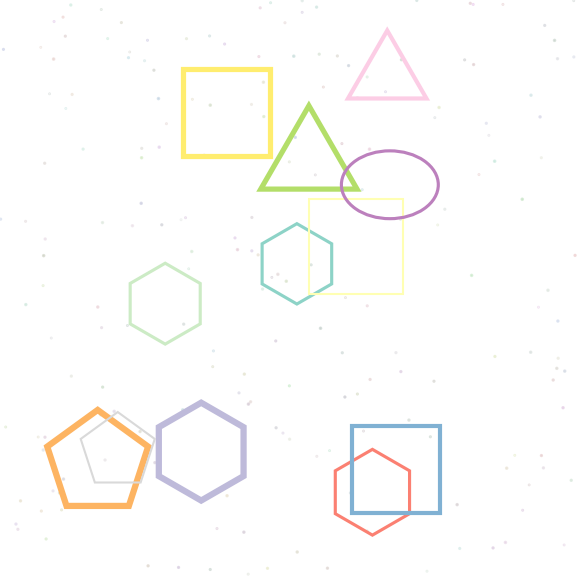[{"shape": "hexagon", "thickness": 1.5, "radius": 0.35, "center": [0.514, 0.542]}, {"shape": "square", "thickness": 1, "radius": 0.41, "center": [0.616, 0.572]}, {"shape": "hexagon", "thickness": 3, "radius": 0.42, "center": [0.348, 0.217]}, {"shape": "hexagon", "thickness": 1.5, "radius": 0.37, "center": [0.645, 0.147]}, {"shape": "square", "thickness": 2, "radius": 0.38, "center": [0.686, 0.186]}, {"shape": "pentagon", "thickness": 3, "radius": 0.46, "center": [0.169, 0.197]}, {"shape": "triangle", "thickness": 2.5, "radius": 0.48, "center": [0.535, 0.72]}, {"shape": "triangle", "thickness": 2, "radius": 0.39, "center": [0.671, 0.868]}, {"shape": "pentagon", "thickness": 1, "radius": 0.34, "center": [0.204, 0.218]}, {"shape": "oval", "thickness": 1.5, "radius": 0.42, "center": [0.675, 0.679]}, {"shape": "hexagon", "thickness": 1.5, "radius": 0.35, "center": [0.286, 0.473]}, {"shape": "square", "thickness": 2.5, "radius": 0.38, "center": [0.393, 0.805]}]